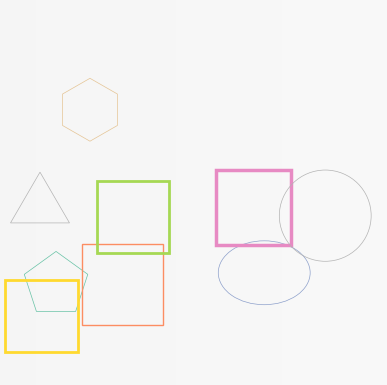[{"shape": "pentagon", "thickness": 0.5, "radius": 0.43, "center": [0.145, 0.261]}, {"shape": "square", "thickness": 1, "radius": 0.52, "center": [0.316, 0.261]}, {"shape": "oval", "thickness": 0.5, "radius": 0.59, "center": [0.682, 0.292]}, {"shape": "square", "thickness": 2.5, "radius": 0.49, "center": [0.654, 0.46]}, {"shape": "square", "thickness": 2, "radius": 0.47, "center": [0.343, 0.436]}, {"shape": "square", "thickness": 2, "radius": 0.47, "center": [0.106, 0.178]}, {"shape": "hexagon", "thickness": 0.5, "radius": 0.41, "center": [0.232, 0.715]}, {"shape": "circle", "thickness": 0.5, "radius": 0.59, "center": [0.839, 0.44]}, {"shape": "triangle", "thickness": 0.5, "radius": 0.44, "center": [0.103, 0.465]}]